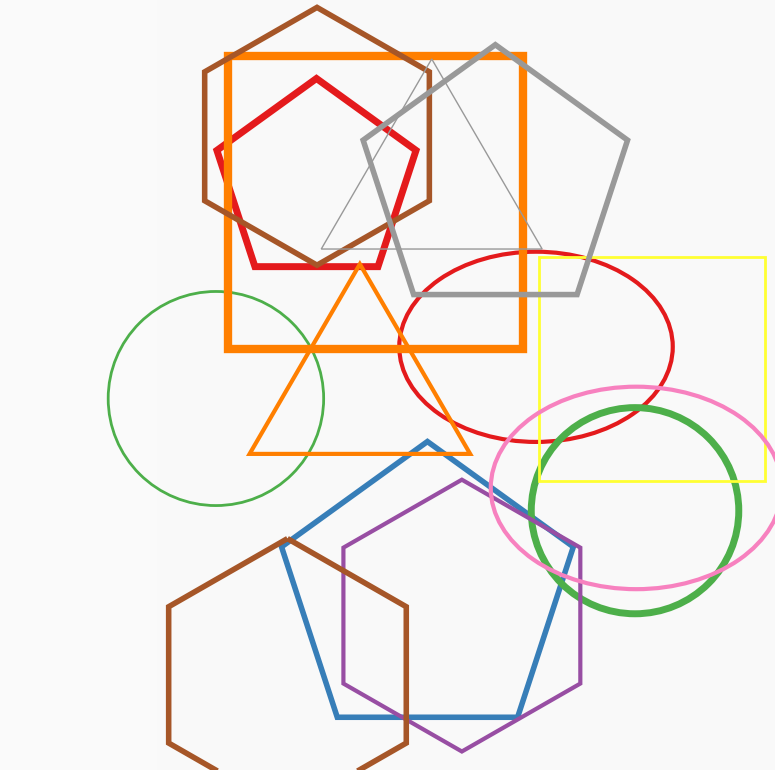[{"shape": "pentagon", "thickness": 2.5, "radius": 0.68, "center": [0.408, 0.763]}, {"shape": "oval", "thickness": 1.5, "radius": 0.88, "center": [0.692, 0.55]}, {"shape": "pentagon", "thickness": 2, "radius": 0.99, "center": [0.552, 0.229]}, {"shape": "circle", "thickness": 2.5, "radius": 0.67, "center": [0.819, 0.337]}, {"shape": "circle", "thickness": 1, "radius": 0.7, "center": [0.279, 0.482]}, {"shape": "hexagon", "thickness": 1.5, "radius": 0.88, "center": [0.596, 0.201]}, {"shape": "square", "thickness": 3, "radius": 0.95, "center": [0.484, 0.737]}, {"shape": "triangle", "thickness": 1.5, "radius": 0.82, "center": [0.464, 0.493]}, {"shape": "square", "thickness": 1, "radius": 0.73, "center": [0.842, 0.521]}, {"shape": "hexagon", "thickness": 2, "radius": 0.89, "center": [0.371, 0.124]}, {"shape": "hexagon", "thickness": 2, "radius": 0.84, "center": [0.409, 0.823]}, {"shape": "oval", "thickness": 1.5, "radius": 0.94, "center": [0.821, 0.366]}, {"shape": "triangle", "thickness": 0.5, "radius": 0.82, "center": [0.557, 0.759]}, {"shape": "pentagon", "thickness": 2, "radius": 0.9, "center": [0.639, 0.763]}]